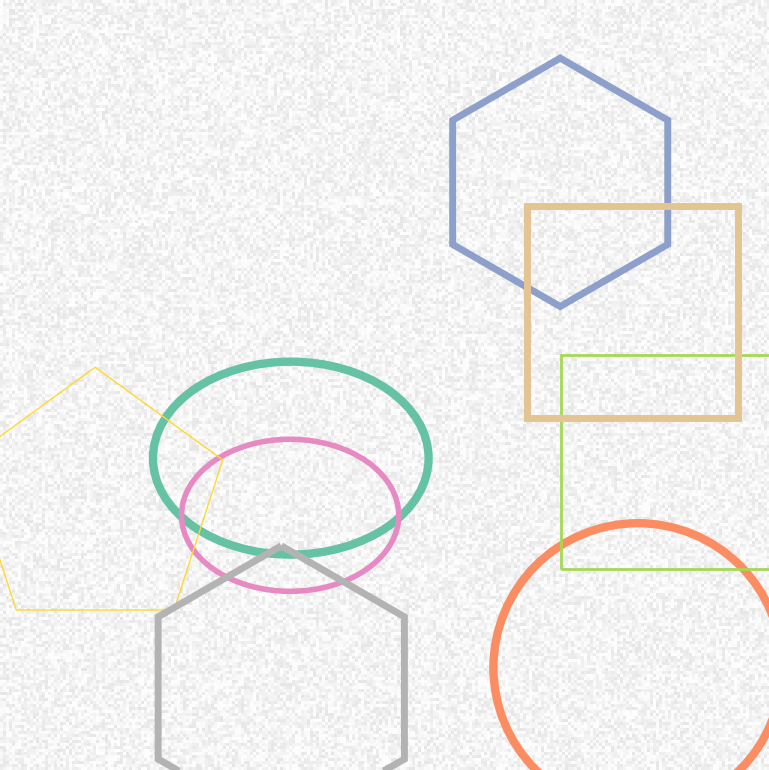[{"shape": "oval", "thickness": 3, "radius": 0.89, "center": [0.378, 0.405]}, {"shape": "circle", "thickness": 3, "radius": 0.94, "center": [0.828, 0.133]}, {"shape": "hexagon", "thickness": 2.5, "radius": 0.81, "center": [0.728, 0.763]}, {"shape": "oval", "thickness": 2, "radius": 0.71, "center": [0.377, 0.331]}, {"shape": "square", "thickness": 1, "radius": 0.69, "center": [0.868, 0.4]}, {"shape": "pentagon", "thickness": 0.5, "radius": 0.87, "center": [0.124, 0.349]}, {"shape": "square", "thickness": 2.5, "radius": 0.69, "center": [0.821, 0.595]}, {"shape": "hexagon", "thickness": 2.5, "radius": 0.92, "center": [0.365, 0.107]}]